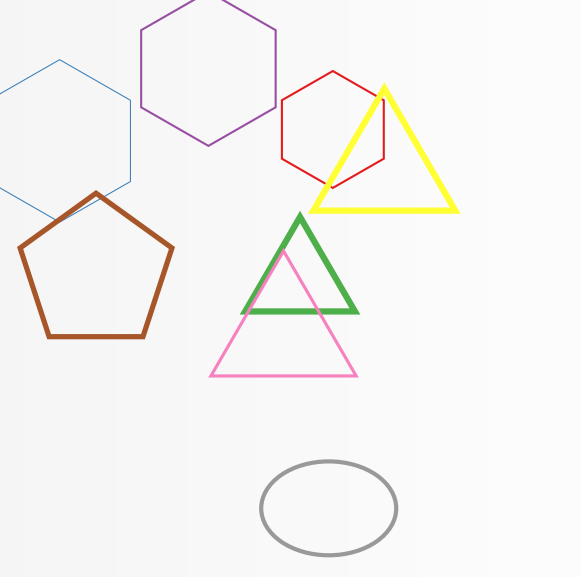[{"shape": "hexagon", "thickness": 1, "radius": 0.51, "center": [0.573, 0.775]}, {"shape": "hexagon", "thickness": 0.5, "radius": 0.7, "center": [0.103, 0.755]}, {"shape": "triangle", "thickness": 3, "radius": 0.55, "center": [0.516, 0.514]}, {"shape": "hexagon", "thickness": 1, "radius": 0.67, "center": [0.359, 0.88]}, {"shape": "triangle", "thickness": 3, "radius": 0.7, "center": [0.661, 0.705]}, {"shape": "pentagon", "thickness": 2.5, "radius": 0.69, "center": [0.165, 0.527]}, {"shape": "triangle", "thickness": 1.5, "radius": 0.72, "center": [0.488, 0.42]}, {"shape": "oval", "thickness": 2, "radius": 0.58, "center": [0.566, 0.119]}]